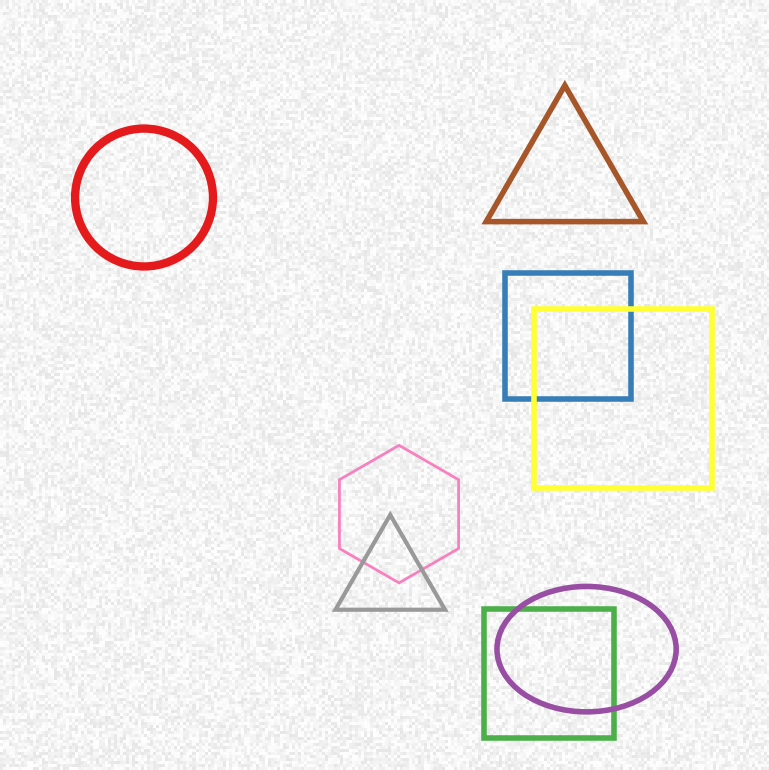[{"shape": "circle", "thickness": 3, "radius": 0.45, "center": [0.187, 0.743]}, {"shape": "square", "thickness": 2, "radius": 0.41, "center": [0.737, 0.563]}, {"shape": "square", "thickness": 2, "radius": 0.42, "center": [0.713, 0.126]}, {"shape": "oval", "thickness": 2, "radius": 0.58, "center": [0.762, 0.157]}, {"shape": "square", "thickness": 2, "radius": 0.58, "center": [0.809, 0.483]}, {"shape": "triangle", "thickness": 2, "radius": 0.59, "center": [0.734, 0.771]}, {"shape": "hexagon", "thickness": 1, "radius": 0.45, "center": [0.518, 0.332]}, {"shape": "triangle", "thickness": 1.5, "radius": 0.41, "center": [0.507, 0.249]}]